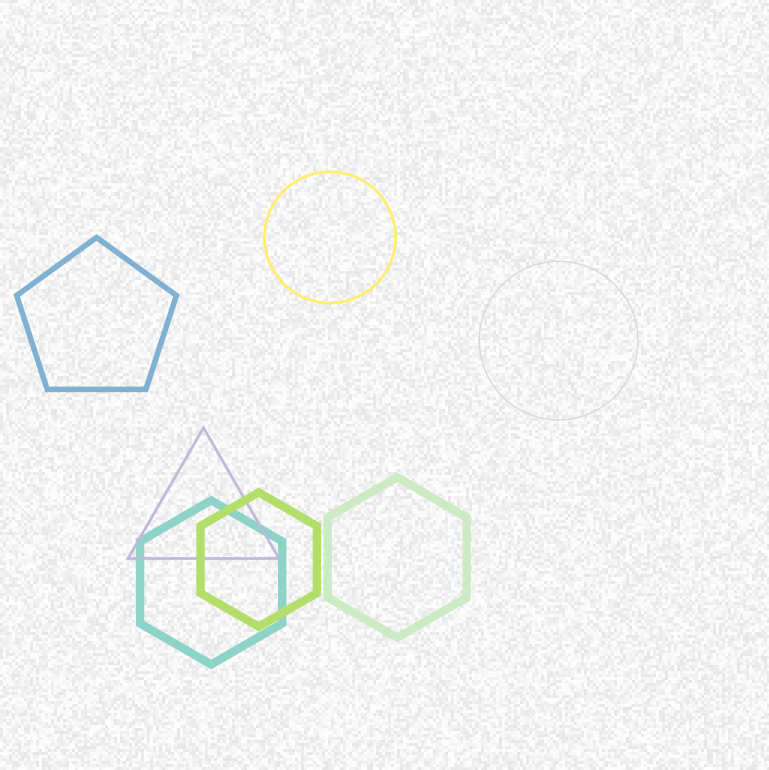[{"shape": "hexagon", "thickness": 3, "radius": 0.53, "center": [0.274, 0.244]}, {"shape": "triangle", "thickness": 1, "radius": 0.57, "center": [0.264, 0.331]}, {"shape": "pentagon", "thickness": 2, "radius": 0.55, "center": [0.125, 0.583]}, {"shape": "hexagon", "thickness": 3, "radius": 0.44, "center": [0.336, 0.273]}, {"shape": "circle", "thickness": 0.5, "radius": 0.52, "center": [0.725, 0.558]}, {"shape": "hexagon", "thickness": 3, "radius": 0.52, "center": [0.516, 0.276]}, {"shape": "circle", "thickness": 1, "radius": 0.43, "center": [0.429, 0.692]}]